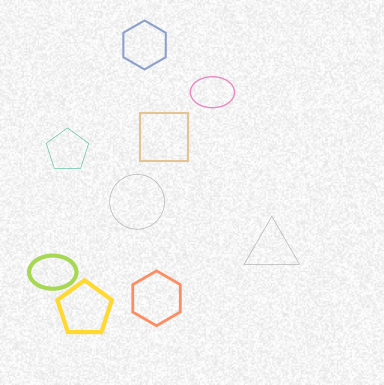[{"shape": "pentagon", "thickness": 0.5, "radius": 0.29, "center": [0.175, 0.61]}, {"shape": "hexagon", "thickness": 2, "radius": 0.36, "center": [0.407, 0.225]}, {"shape": "hexagon", "thickness": 1.5, "radius": 0.32, "center": [0.375, 0.883]}, {"shape": "oval", "thickness": 1, "radius": 0.29, "center": [0.552, 0.76]}, {"shape": "oval", "thickness": 3, "radius": 0.31, "center": [0.137, 0.293]}, {"shape": "pentagon", "thickness": 3, "radius": 0.37, "center": [0.22, 0.198]}, {"shape": "square", "thickness": 1.5, "radius": 0.31, "center": [0.426, 0.645]}, {"shape": "triangle", "thickness": 0.5, "radius": 0.42, "center": [0.706, 0.355]}, {"shape": "circle", "thickness": 0.5, "radius": 0.36, "center": [0.356, 0.476]}]